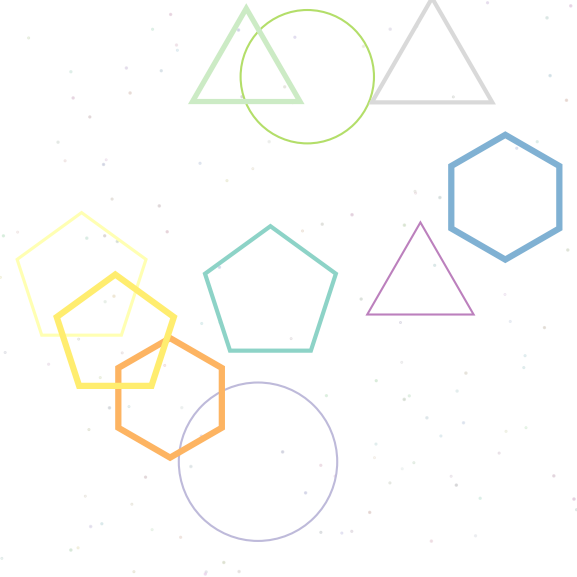[{"shape": "pentagon", "thickness": 2, "radius": 0.6, "center": [0.468, 0.488]}, {"shape": "pentagon", "thickness": 1.5, "radius": 0.59, "center": [0.141, 0.514]}, {"shape": "circle", "thickness": 1, "radius": 0.69, "center": [0.447, 0.2]}, {"shape": "hexagon", "thickness": 3, "radius": 0.54, "center": [0.875, 0.658]}, {"shape": "hexagon", "thickness": 3, "radius": 0.52, "center": [0.295, 0.31]}, {"shape": "circle", "thickness": 1, "radius": 0.58, "center": [0.532, 0.866]}, {"shape": "triangle", "thickness": 2, "radius": 0.6, "center": [0.748, 0.882]}, {"shape": "triangle", "thickness": 1, "radius": 0.53, "center": [0.728, 0.508]}, {"shape": "triangle", "thickness": 2.5, "radius": 0.54, "center": [0.426, 0.877]}, {"shape": "pentagon", "thickness": 3, "radius": 0.53, "center": [0.2, 0.417]}]